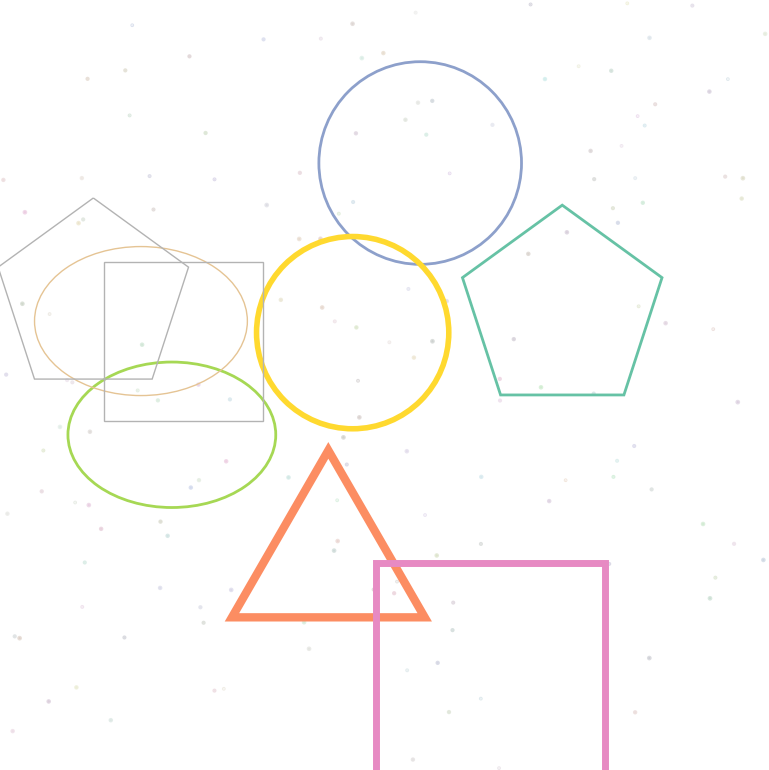[{"shape": "pentagon", "thickness": 1, "radius": 0.68, "center": [0.73, 0.597]}, {"shape": "triangle", "thickness": 3, "radius": 0.72, "center": [0.426, 0.271]}, {"shape": "circle", "thickness": 1, "radius": 0.66, "center": [0.546, 0.788]}, {"shape": "square", "thickness": 2.5, "radius": 0.74, "center": [0.638, 0.12]}, {"shape": "oval", "thickness": 1, "radius": 0.67, "center": [0.223, 0.435]}, {"shape": "circle", "thickness": 2, "radius": 0.62, "center": [0.458, 0.568]}, {"shape": "oval", "thickness": 0.5, "radius": 0.69, "center": [0.183, 0.583]}, {"shape": "square", "thickness": 0.5, "radius": 0.52, "center": [0.238, 0.556]}, {"shape": "pentagon", "thickness": 0.5, "radius": 0.65, "center": [0.121, 0.613]}]